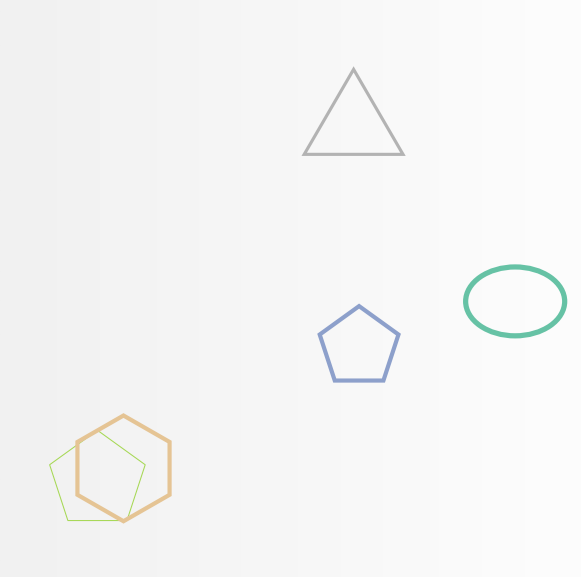[{"shape": "oval", "thickness": 2.5, "radius": 0.43, "center": [0.886, 0.477]}, {"shape": "pentagon", "thickness": 2, "radius": 0.36, "center": [0.618, 0.398]}, {"shape": "pentagon", "thickness": 0.5, "radius": 0.43, "center": [0.168, 0.168]}, {"shape": "hexagon", "thickness": 2, "radius": 0.46, "center": [0.212, 0.188]}, {"shape": "triangle", "thickness": 1.5, "radius": 0.49, "center": [0.608, 0.781]}]